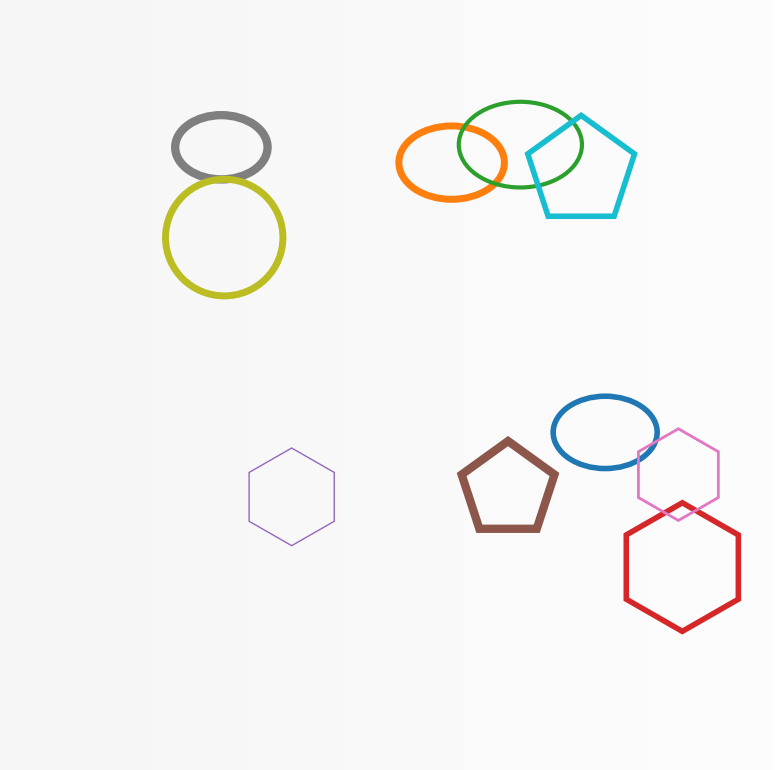[{"shape": "oval", "thickness": 2, "radius": 0.34, "center": [0.781, 0.438]}, {"shape": "oval", "thickness": 2.5, "radius": 0.34, "center": [0.583, 0.789]}, {"shape": "oval", "thickness": 1.5, "radius": 0.4, "center": [0.671, 0.812]}, {"shape": "hexagon", "thickness": 2, "radius": 0.42, "center": [0.88, 0.264]}, {"shape": "hexagon", "thickness": 0.5, "radius": 0.32, "center": [0.376, 0.355]}, {"shape": "pentagon", "thickness": 3, "radius": 0.31, "center": [0.656, 0.364]}, {"shape": "hexagon", "thickness": 1, "radius": 0.3, "center": [0.875, 0.384]}, {"shape": "oval", "thickness": 3, "radius": 0.3, "center": [0.286, 0.809]}, {"shape": "circle", "thickness": 2.5, "radius": 0.38, "center": [0.289, 0.691]}, {"shape": "pentagon", "thickness": 2, "radius": 0.36, "center": [0.75, 0.778]}]